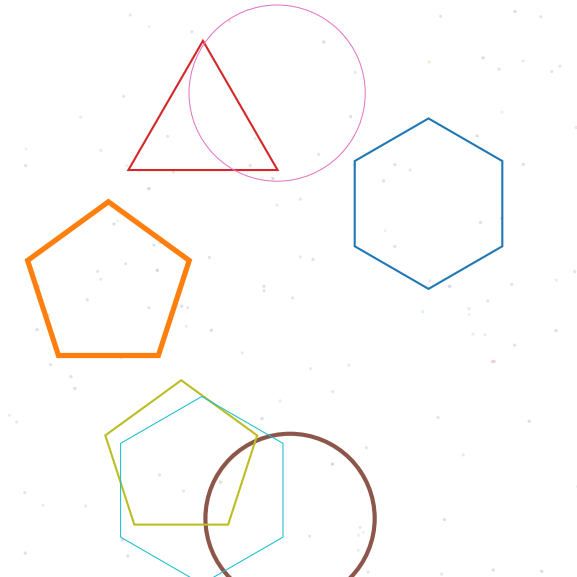[{"shape": "hexagon", "thickness": 1, "radius": 0.74, "center": [0.742, 0.646]}, {"shape": "pentagon", "thickness": 2.5, "radius": 0.74, "center": [0.188, 0.503]}, {"shape": "triangle", "thickness": 1, "radius": 0.75, "center": [0.351, 0.779]}, {"shape": "circle", "thickness": 2, "radius": 0.73, "center": [0.502, 0.102]}, {"shape": "circle", "thickness": 0.5, "radius": 0.76, "center": [0.48, 0.838]}, {"shape": "pentagon", "thickness": 1, "radius": 0.69, "center": [0.314, 0.202]}, {"shape": "hexagon", "thickness": 0.5, "radius": 0.81, "center": [0.349, 0.15]}]